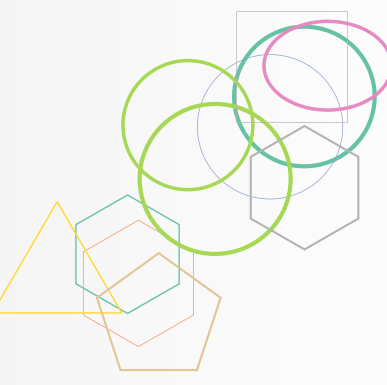[{"shape": "circle", "thickness": 3, "radius": 0.91, "center": [0.786, 0.749]}, {"shape": "hexagon", "thickness": 1, "radius": 0.77, "center": [0.329, 0.34]}, {"shape": "hexagon", "thickness": 0.5, "radius": 0.82, "center": [0.357, 0.264]}, {"shape": "circle", "thickness": 0.5, "radius": 0.94, "center": [0.697, 0.671]}, {"shape": "oval", "thickness": 2.5, "radius": 0.82, "center": [0.846, 0.829]}, {"shape": "circle", "thickness": 2.5, "radius": 0.84, "center": [0.485, 0.675]}, {"shape": "circle", "thickness": 3, "radius": 0.97, "center": [0.555, 0.535]}, {"shape": "triangle", "thickness": 1, "radius": 0.96, "center": [0.147, 0.284]}, {"shape": "pentagon", "thickness": 1.5, "radius": 0.84, "center": [0.41, 0.175]}, {"shape": "square", "thickness": 0.5, "radius": 0.72, "center": [0.753, 0.827]}, {"shape": "hexagon", "thickness": 1.5, "radius": 0.8, "center": [0.786, 0.512]}]